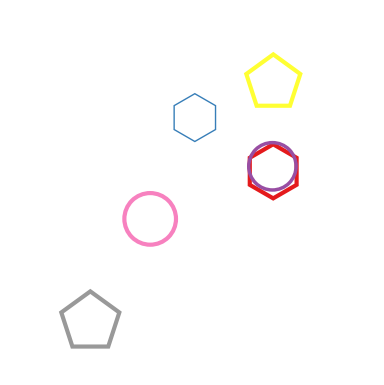[{"shape": "hexagon", "thickness": 3, "radius": 0.35, "center": [0.71, 0.555]}, {"shape": "hexagon", "thickness": 1, "radius": 0.31, "center": [0.506, 0.695]}, {"shape": "circle", "thickness": 2.5, "radius": 0.31, "center": [0.708, 0.568]}, {"shape": "pentagon", "thickness": 3, "radius": 0.37, "center": [0.71, 0.785]}, {"shape": "circle", "thickness": 3, "radius": 0.34, "center": [0.39, 0.431]}, {"shape": "pentagon", "thickness": 3, "radius": 0.4, "center": [0.235, 0.164]}]